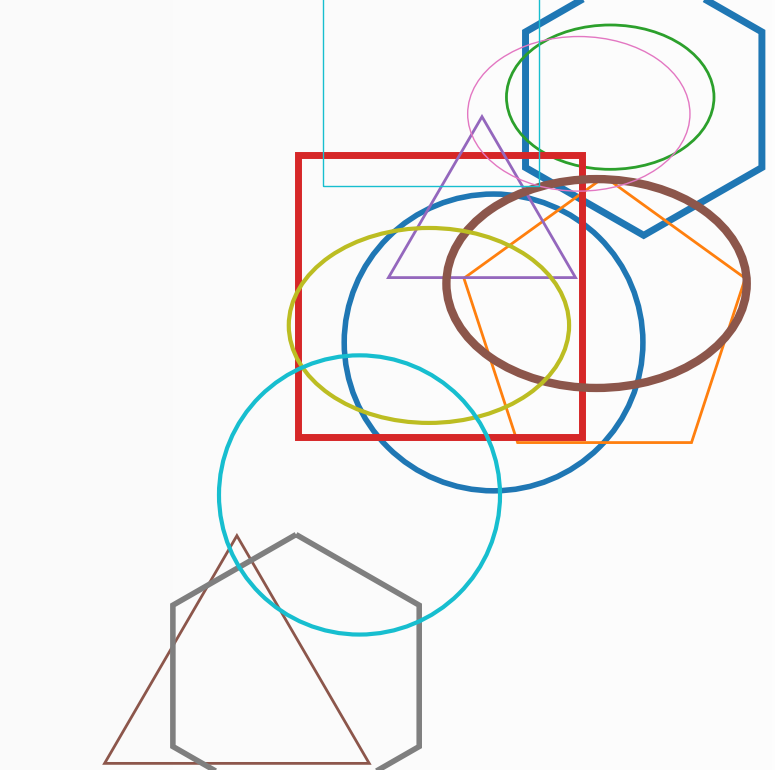[{"shape": "circle", "thickness": 2, "radius": 0.96, "center": [0.637, 0.555]}, {"shape": "hexagon", "thickness": 2.5, "radius": 0.88, "center": [0.831, 0.87]}, {"shape": "pentagon", "thickness": 1, "radius": 0.95, "center": [0.78, 0.58]}, {"shape": "oval", "thickness": 1, "radius": 0.67, "center": [0.787, 0.874]}, {"shape": "square", "thickness": 2.5, "radius": 0.92, "center": [0.567, 0.616]}, {"shape": "triangle", "thickness": 1, "radius": 0.7, "center": [0.622, 0.709]}, {"shape": "triangle", "thickness": 1, "radius": 0.99, "center": [0.306, 0.107]}, {"shape": "oval", "thickness": 3, "radius": 0.97, "center": [0.77, 0.632]}, {"shape": "oval", "thickness": 0.5, "radius": 0.72, "center": [0.747, 0.852]}, {"shape": "hexagon", "thickness": 2, "radius": 0.92, "center": [0.382, 0.122]}, {"shape": "oval", "thickness": 1.5, "radius": 0.9, "center": [0.553, 0.577]}, {"shape": "circle", "thickness": 1.5, "radius": 0.91, "center": [0.464, 0.357]}, {"shape": "square", "thickness": 0.5, "radius": 0.7, "center": [0.556, 0.898]}]